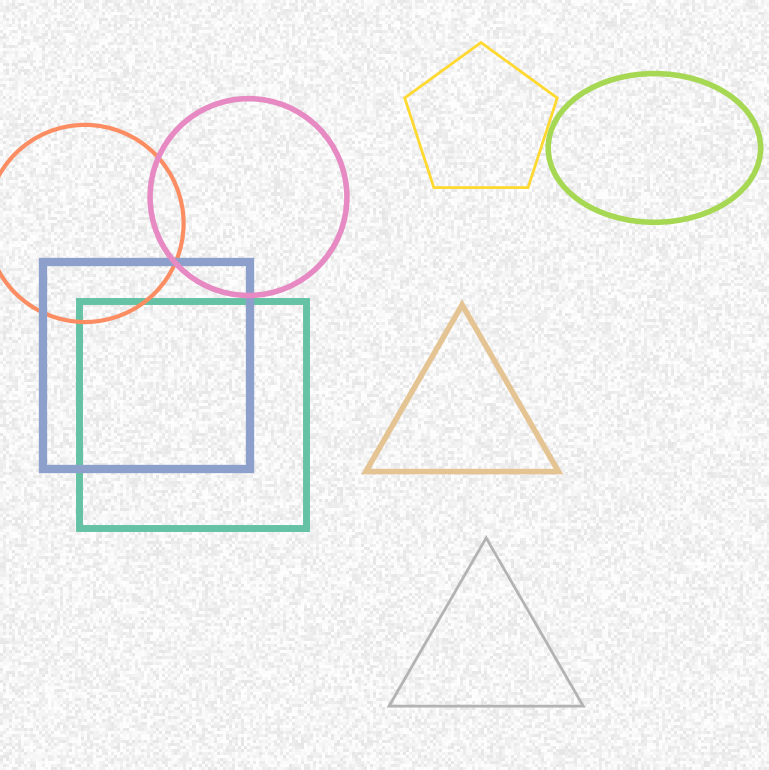[{"shape": "square", "thickness": 2.5, "radius": 0.74, "center": [0.25, 0.462]}, {"shape": "circle", "thickness": 1.5, "radius": 0.64, "center": [0.11, 0.71]}, {"shape": "square", "thickness": 3, "radius": 0.67, "center": [0.19, 0.525]}, {"shape": "circle", "thickness": 2, "radius": 0.64, "center": [0.323, 0.744]}, {"shape": "oval", "thickness": 2, "radius": 0.69, "center": [0.85, 0.808]}, {"shape": "pentagon", "thickness": 1, "radius": 0.52, "center": [0.625, 0.841]}, {"shape": "triangle", "thickness": 2, "radius": 0.72, "center": [0.6, 0.46]}, {"shape": "triangle", "thickness": 1, "radius": 0.73, "center": [0.631, 0.156]}]